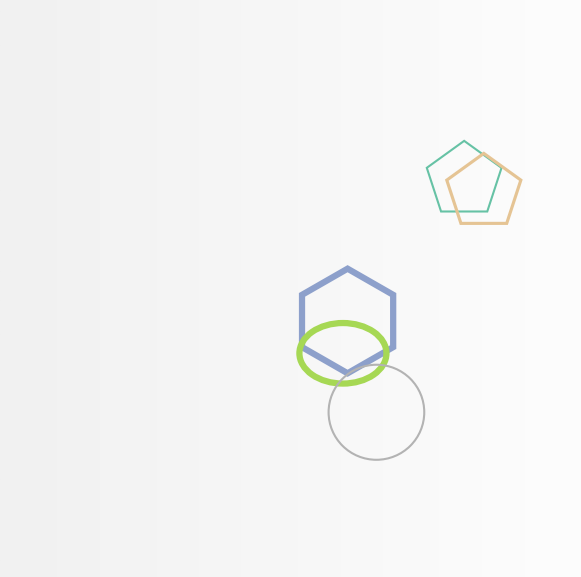[{"shape": "pentagon", "thickness": 1, "radius": 0.34, "center": [0.799, 0.688]}, {"shape": "hexagon", "thickness": 3, "radius": 0.45, "center": [0.598, 0.443]}, {"shape": "oval", "thickness": 3, "radius": 0.37, "center": [0.59, 0.387]}, {"shape": "pentagon", "thickness": 1.5, "radius": 0.33, "center": [0.832, 0.667]}, {"shape": "circle", "thickness": 1, "radius": 0.41, "center": [0.648, 0.285]}]